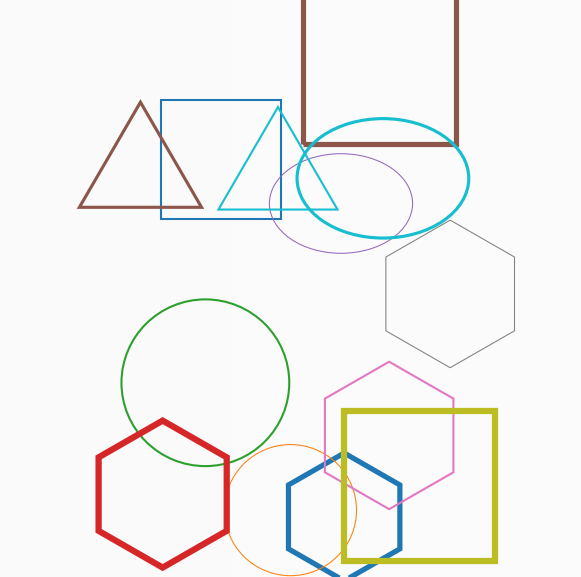[{"shape": "hexagon", "thickness": 2.5, "radius": 0.55, "center": [0.592, 0.104]}, {"shape": "square", "thickness": 1, "radius": 0.51, "center": [0.381, 0.723]}, {"shape": "circle", "thickness": 0.5, "radius": 0.57, "center": [0.5, 0.116]}, {"shape": "circle", "thickness": 1, "radius": 0.72, "center": [0.353, 0.336]}, {"shape": "hexagon", "thickness": 3, "radius": 0.64, "center": [0.28, 0.144]}, {"shape": "oval", "thickness": 0.5, "radius": 0.62, "center": [0.587, 0.647]}, {"shape": "triangle", "thickness": 1.5, "radius": 0.61, "center": [0.242, 0.701]}, {"shape": "square", "thickness": 2.5, "radius": 0.66, "center": [0.653, 0.881]}, {"shape": "hexagon", "thickness": 1, "radius": 0.64, "center": [0.67, 0.245]}, {"shape": "hexagon", "thickness": 0.5, "radius": 0.64, "center": [0.775, 0.49]}, {"shape": "square", "thickness": 3, "radius": 0.65, "center": [0.722, 0.157]}, {"shape": "triangle", "thickness": 1, "radius": 0.59, "center": [0.478, 0.695]}, {"shape": "oval", "thickness": 1.5, "radius": 0.74, "center": [0.659, 0.69]}]